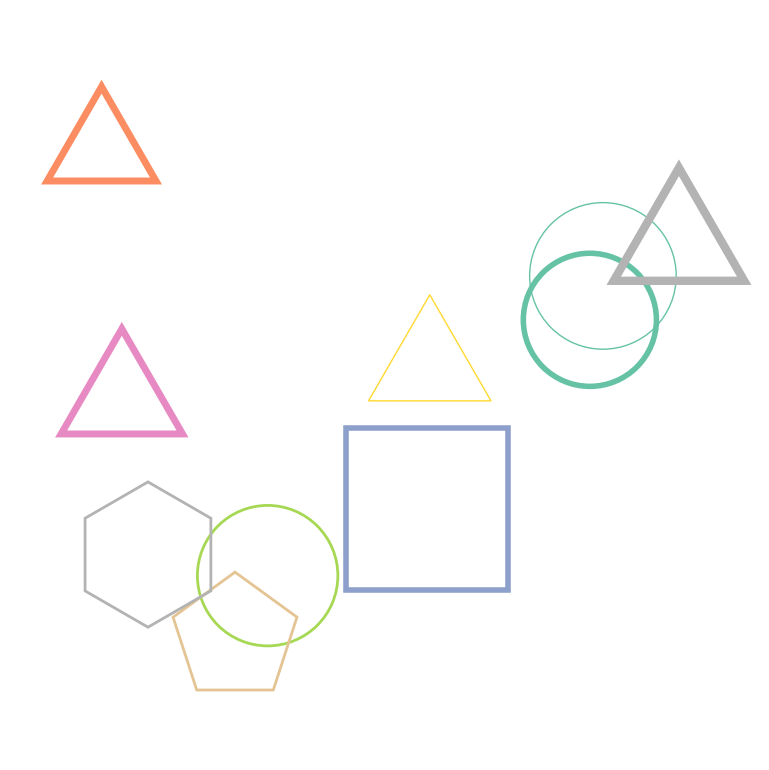[{"shape": "circle", "thickness": 0.5, "radius": 0.48, "center": [0.783, 0.642]}, {"shape": "circle", "thickness": 2, "radius": 0.43, "center": [0.766, 0.585]}, {"shape": "triangle", "thickness": 2.5, "radius": 0.41, "center": [0.132, 0.806]}, {"shape": "square", "thickness": 2, "radius": 0.53, "center": [0.555, 0.339]}, {"shape": "triangle", "thickness": 2.5, "radius": 0.46, "center": [0.158, 0.482]}, {"shape": "circle", "thickness": 1, "radius": 0.46, "center": [0.348, 0.252]}, {"shape": "triangle", "thickness": 0.5, "radius": 0.46, "center": [0.558, 0.525]}, {"shape": "pentagon", "thickness": 1, "radius": 0.42, "center": [0.305, 0.172]}, {"shape": "hexagon", "thickness": 1, "radius": 0.47, "center": [0.192, 0.28]}, {"shape": "triangle", "thickness": 3, "radius": 0.49, "center": [0.882, 0.684]}]